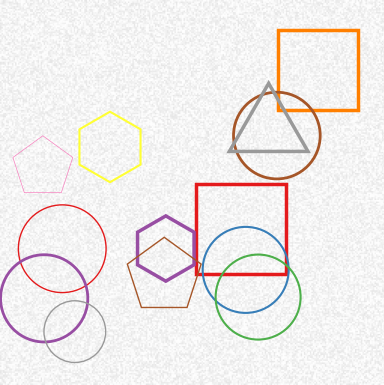[{"shape": "square", "thickness": 2.5, "radius": 0.58, "center": [0.626, 0.405]}, {"shape": "circle", "thickness": 1, "radius": 0.57, "center": [0.162, 0.354]}, {"shape": "circle", "thickness": 1.5, "radius": 0.56, "center": [0.638, 0.299]}, {"shape": "circle", "thickness": 1.5, "radius": 0.55, "center": [0.67, 0.228]}, {"shape": "circle", "thickness": 2, "radius": 0.57, "center": [0.115, 0.225]}, {"shape": "hexagon", "thickness": 2.5, "radius": 0.42, "center": [0.431, 0.354]}, {"shape": "square", "thickness": 2.5, "radius": 0.52, "center": [0.826, 0.818]}, {"shape": "hexagon", "thickness": 1.5, "radius": 0.46, "center": [0.286, 0.618]}, {"shape": "circle", "thickness": 2, "radius": 0.56, "center": [0.719, 0.648]}, {"shape": "pentagon", "thickness": 1, "radius": 0.5, "center": [0.427, 0.283]}, {"shape": "pentagon", "thickness": 0.5, "radius": 0.41, "center": [0.111, 0.566]}, {"shape": "triangle", "thickness": 2.5, "radius": 0.59, "center": [0.698, 0.666]}, {"shape": "circle", "thickness": 1, "radius": 0.4, "center": [0.194, 0.139]}]